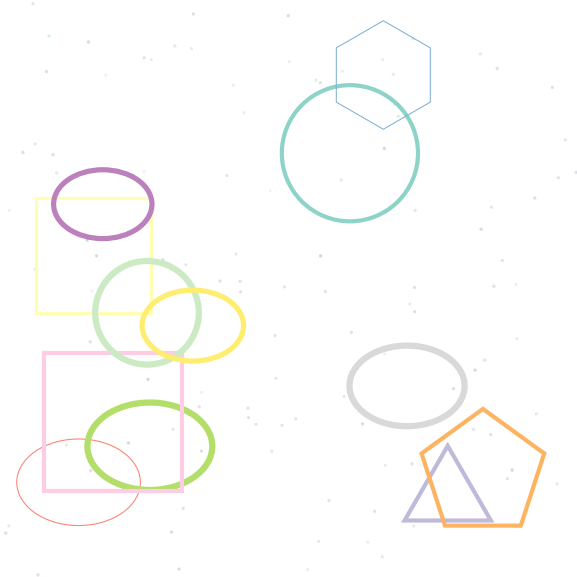[{"shape": "circle", "thickness": 2, "radius": 0.59, "center": [0.606, 0.734]}, {"shape": "square", "thickness": 1.5, "radius": 0.5, "center": [0.162, 0.557]}, {"shape": "triangle", "thickness": 2, "radius": 0.43, "center": [0.775, 0.141]}, {"shape": "oval", "thickness": 0.5, "radius": 0.54, "center": [0.136, 0.164]}, {"shape": "hexagon", "thickness": 0.5, "radius": 0.47, "center": [0.664, 0.869]}, {"shape": "pentagon", "thickness": 2, "radius": 0.56, "center": [0.836, 0.179]}, {"shape": "oval", "thickness": 3, "radius": 0.54, "center": [0.259, 0.226]}, {"shape": "square", "thickness": 2, "radius": 0.6, "center": [0.196, 0.268]}, {"shape": "oval", "thickness": 3, "radius": 0.5, "center": [0.705, 0.331]}, {"shape": "oval", "thickness": 2.5, "radius": 0.43, "center": [0.178, 0.646]}, {"shape": "circle", "thickness": 3, "radius": 0.45, "center": [0.255, 0.458]}, {"shape": "oval", "thickness": 2.5, "radius": 0.44, "center": [0.334, 0.435]}]